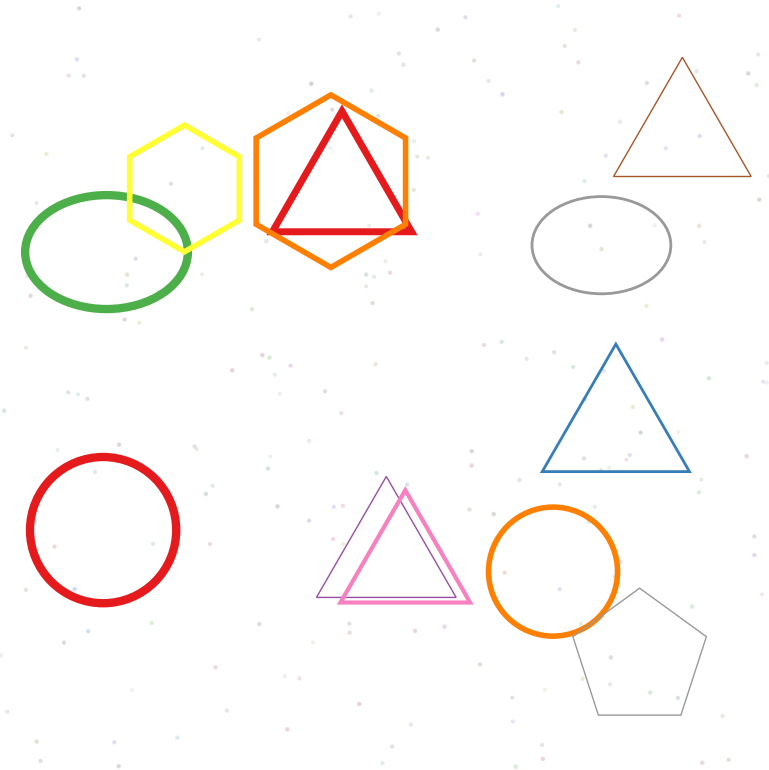[{"shape": "circle", "thickness": 3, "radius": 0.47, "center": [0.134, 0.312]}, {"shape": "triangle", "thickness": 2.5, "radius": 0.52, "center": [0.444, 0.751]}, {"shape": "triangle", "thickness": 1, "radius": 0.55, "center": [0.8, 0.443]}, {"shape": "oval", "thickness": 3, "radius": 0.53, "center": [0.138, 0.673]}, {"shape": "triangle", "thickness": 0.5, "radius": 0.52, "center": [0.502, 0.277]}, {"shape": "circle", "thickness": 2, "radius": 0.42, "center": [0.718, 0.258]}, {"shape": "hexagon", "thickness": 2, "radius": 0.56, "center": [0.43, 0.765]}, {"shape": "hexagon", "thickness": 2, "radius": 0.41, "center": [0.24, 0.755]}, {"shape": "triangle", "thickness": 0.5, "radius": 0.52, "center": [0.886, 0.822]}, {"shape": "triangle", "thickness": 1.5, "radius": 0.49, "center": [0.526, 0.266]}, {"shape": "oval", "thickness": 1, "radius": 0.45, "center": [0.781, 0.682]}, {"shape": "pentagon", "thickness": 0.5, "radius": 0.46, "center": [0.831, 0.145]}]